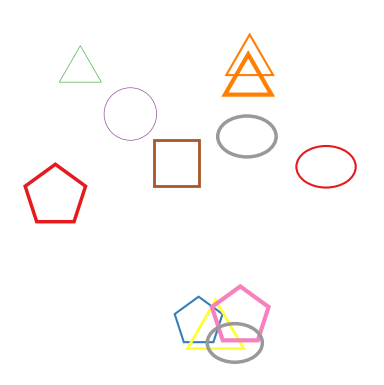[{"shape": "oval", "thickness": 1.5, "radius": 0.39, "center": [0.847, 0.567]}, {"shape": "pentagon", "thickness": 2.5, "radius": 0.41, "center": [0.144, 0.491]}, {"shape": "pentagon", "thickness": 1.5, "radius": 0.33, "center": [0.516, 0.164]}, {"shape": "triangle", "thickness": 0.5, "radius": 0.32, "center": [0.209, 0.818]}, {"shape": "circle", "thickness": 0.5, "radius": 0.34, "center": [0.339, 0.704]}, {"shape": "triangle", "thickness": 3, "radius": 0.35, "center": [0.645, 0.789]}, {"shape": "triangle", "thickness": 1.5, "radius": 0.35, "center": [0.649, 0.84]}, {"shape": "triangle", "thickness": 2, "radius": 0.42, "center": [0.56, 0.137]}, {"shape": "square", "thickness": 2, "radius": 0.3, "center": [0.458, 0.577]}, {"shape": "pentagon", "thickness": 3, "radius": 0.39, "center": [0.624, 0.179]}, {"shape": "oval", "thickness": 2.5, "radius": 0.36, "center": [0.61, 0.109]}, {"shape": "oval", "thickness": 2.5, "radius": 0.38, "center": [0.641, 0.646]}]